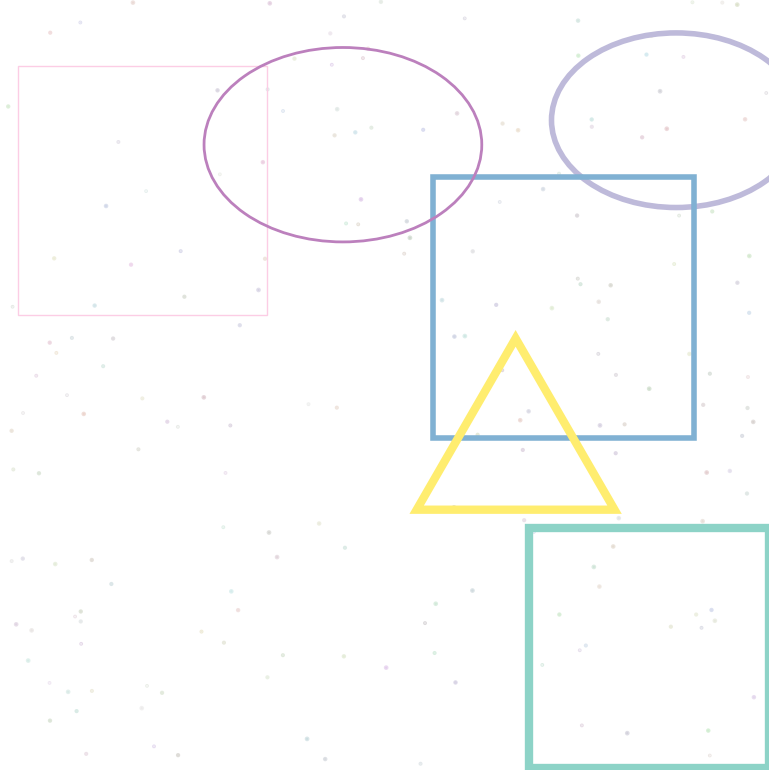[{"shape": "square", "thickness": 3, "radius": 0.78, "center": [0.843, 0.158]}, {"shape": "oval", "thickness": 2, "radius": 0.81, "center": [0.878, 0.844]}, {"shape": "square", "thickness": 2, "radius": 0.85, "center": [0.732, 0.6]}, {"shape": "square", "thickness": 0.5, "radius": 0.81, "center": [0.185, 0.752]}, {"shape": "oval", "thickness": 1, "radius": 0.9, "center": [0.445, 0.812]}, {"shape": "triangle", "thickness": 3, "radius": 0.74, "center": [0.67, 0.412]}]